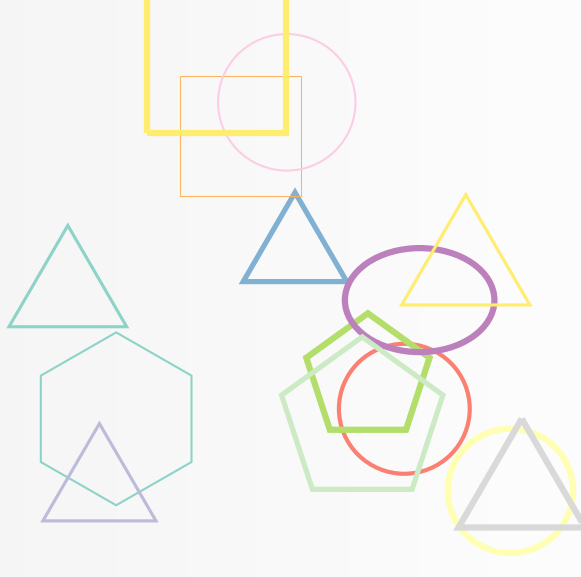[{"shape": "triangle", "thickness": 1.5, "radius": 0.58, "center": [0.117, 0.492]}, {"shape": "hexagon", "thickness": 1, "radius": 0.75, "center": [0.2, 0.274]}, {"shape": "circle", "thickness": 3, "radius": 0.54, "center": [0.878, 0.149]}, {"shape": "triangle", "thickness": 1.5, "radius": 0.56, "center": [0.171, 0.153]}, {"shape": "circle", "thickness": 2, "radius": 0.56, "center": [0.696, 0.291]}, {"shape": "triangle", "thickness": 2.5, "radius": 0.51, "center": [0.508, 0.563]}, {"shape": "square", "thickness": 0.5, "radius": 0.52, "center": [0.414, 0.764]}, {"shape": "pentagon", "thickness": 3, "radius": 0.56, "center": [0.633, 0.345]}, {"shape": "circle", "thickness": 1, "radius": 0.59, "center": [0.493, 0.822]}, {"shape": "triangle", "thickness": 3, "radius": 0.63, "center": [0.898, 0.149]}, {"shape": "oval", "thickness": 3, "radius": 0.64, "center": [0.722, 0.479]}, {"shape": "pentagon", "thickness": 2.5, "radius": 0.73, "center": [0.623, 0.27]}, {"shape": "square", "thickness": 3, "radius": 0.6, "center": [0.372, 0.888]}, {"shape": "triangle", "thickness": 1.5, "radius": 0.64, "center": [0.801, 0.535]}]